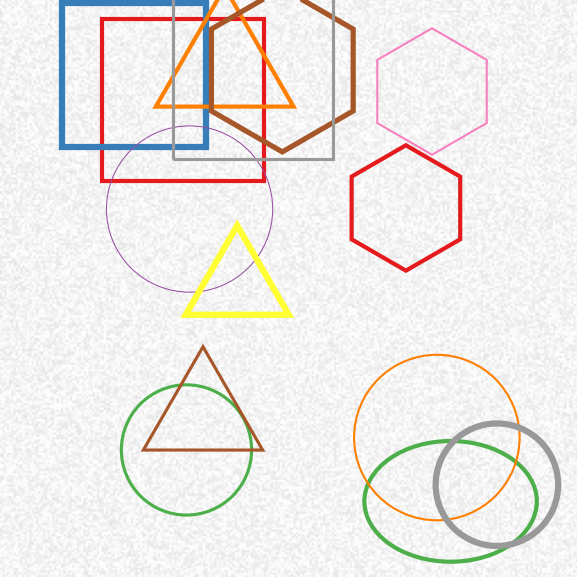[{"shape": "hexagon", "thickness": 2, "radius": 0.54, "center": [0.703, 0.639]}, {"shape": "square", "thickness": 2, "radius": 0.7, "center": [0.316, 0.825]}, {"shape": "square", "thickness": 3, "radius": 0.62, "center": [0.232, 0.869]}, {"shape": "oval", "thickness": 2, "radius": 0.75, "center": [0.78, 0.131]}, {"shape": "circle", "thickness": 1.5, "radius": 0.56, "center": [0.323, 0.22]}, {"shape": "circle", "thickness": 0.5, "radius": 0.72, "center": [0.328, 0.637]}, {"shape": "triangle", "thickness": 2, "radius": 0.69, "center": [0.389, 0.883]}, {"shape": "circle", "thickness": 1, "radius": 0.72, "center": [0.756, 0.241]}, {"shape": "triangle", "thickness": 3, "radius": 0.52, "center": [0.411, 0.506]}, {"shape": "triangle", "thickness": 1.5, "radius": 0.6, "center": [0.352, 0.279]}, {"shape": "hexagon", "thickness": 2.5, "radius": 0.71, "center": [0.489, 0.878]}, {"shape": "hexagon", "thickness": 1, "radius": 0.55, "center": [0.748, 0.841]}, {"shape": "circle", "thickness": 3, "radius": 0.53, "center": [0.86, 0.16]}, {"shape": "square", "thickness": 1.5, "radius": 0.69, "center": [0.438, 0.862]}]